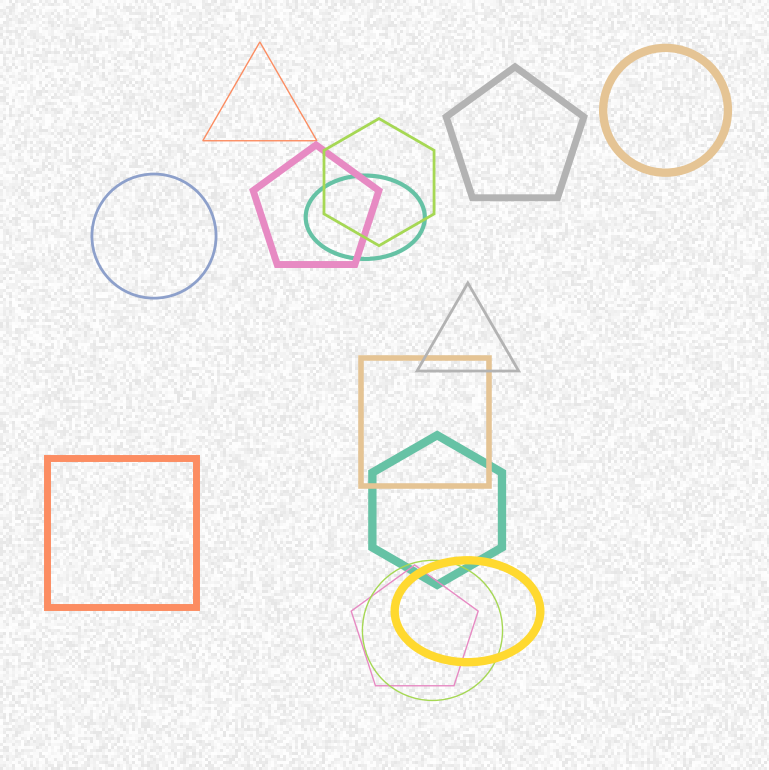[{"shape": "hexagon", "thickness": 3, "radius": 0.49, "center": [0.568, 0.338]}, {"shape": "oval", "thickness": 1.5, "radius": 0.39, "center": [0.474, 0.718]}, {"shape": "square", "thickness": 2.5, "radius": 0.49, "center": [0.158, 0.308]}, {"shape": "triangle", "thickness": 0.5, "radius": 0.43, "center": [0.337, 0.86]}, {"shape": "circle", "thickness": 1, "radius": 0.4, "center": [0.2, 0.693]}, {"shape": "pentagon", "thickness": 2.5, "radius": 0.43, "center": [0.41, 0.726]}, {"shape": "pentagon", "thickness": 0.5, "radius": 0.43, "center": [0.539, 0.18]}, {"shape": "circle", "thickness": 0.5, "radius": 0.45, "center": [0.562, 0.181]}, {"shape": "hexagon", "thickness": 1, "radius": 0.41, "center": [0.492, 0.763]}, {"shape": "oval", "thickness": 3, "radius": 0.47, "center": [0.607, 0.206]}, {"shape": "circle", "thickness": 3, "radius": 0.41, "center": [0.864, 0.857]}, {"shape": "square", "thickness": 2, "radius": 0.42, "center": [0.552, 0.452]}, {"shape": "pentagon", "thickness": 2.5, "radius": 0.47, "center": [0.669, 0.819]}, {"shape": "triangle", "thickness": 1, "radius": 0.38, "center": [0.608, 0.556]}]